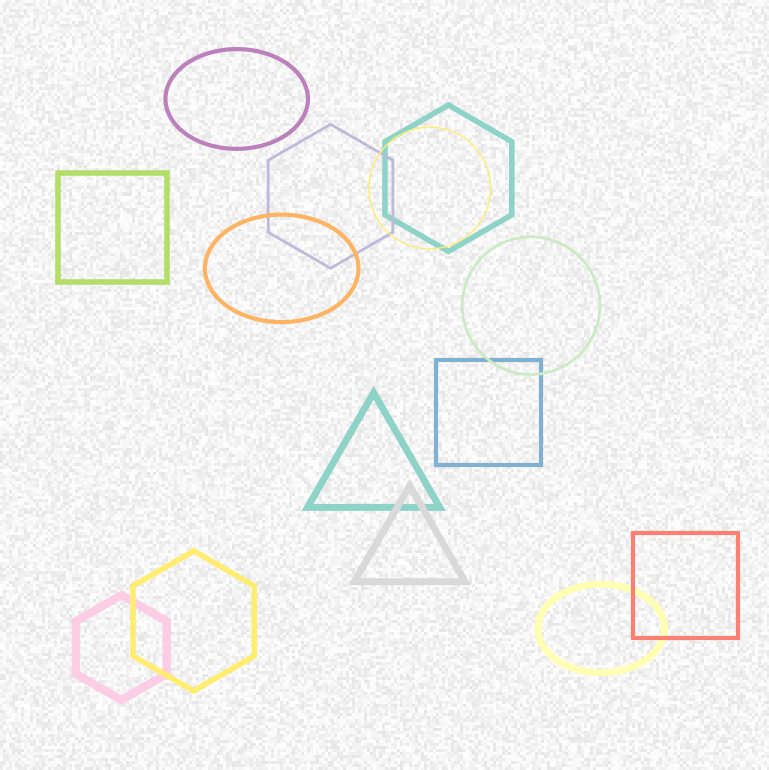[{"shape": "hexagon", "thickness": 2, "radius": 0.48, "center": [0.582, 0.769]}, {"shape": "triangle", "thickness": 2.5, "radius": 0.5, "center": [0.485, 0.391]}, {"shape": "oval", "thickness": 2.5, "radius": 0.41, "center": [0.781, 0.184]}, {"shape": "hexagon", "thickness": 1, "radius": 0.47, "center": [0.429, 0.745]}, {"shape": "square", "thickness": 1.5, "radius": 0.34, "center": [0.89, 0.239]}, {"shape": "square", "thickness": 1.5, "radius": 0.34, "center": [0.635, 0.464]}, {"shape": "oval", "thickness": 1.5, "radius": 0.5, "center": [0.366, 0.651]}, {"shape": "square", "thickness": 2, "radius": 0.35, "center": [0.146, 0.704]}, {"shape": "hexagon", "thickness": 3, "radius": 0.34, "center": [0.158, 0.159]}, {"shape": "triangle", "thickness": 2.5, "radius": 0.42, "center": [0.532, 0.286]}, {"shape": "oval", "thickness": 1.5, "radius": 0.46, "center": [0.307, 0.871]}, {"shape": "circle", "thickness": 1, "radius": 0.45, "center": [0.69, 0.603]}, {"shape": "circle", "thickness": 0.5, "radius": 0.4, "center": [0.558, 0.756]}, {"shape": "hexagon", "thickness": 2, "radius": 0.45, "center": [0.252, 0.194]}]